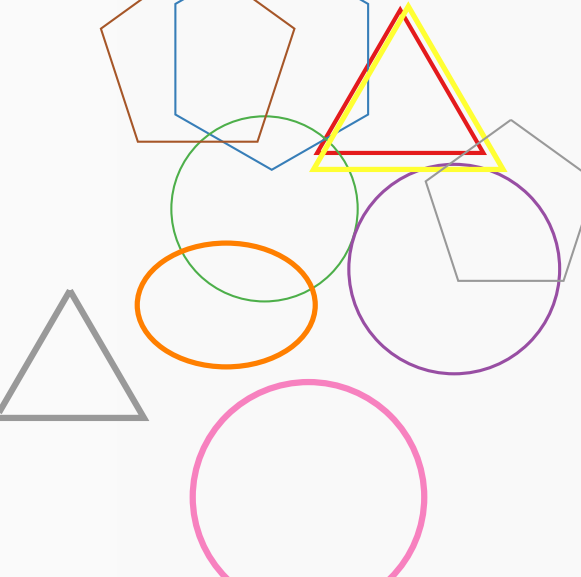[{"shape": "triangle", "thickness": 2, "radius": 0.83, "center": [0.689, 0.817]}, {"shape": "hexagon", "thickness": 1, "radius": 0.96, "center": [0.468, 0.897]}, {"shape": "circle", "thickness": 1, "radius": 0.8, "center": [0.455, 0.637]}, {"shape": "circle", "thickness": 1.5, "radius": 0.91, "center": [0.782, 0.533]}, {"shape": "oval", "thickness": 2.5, "radius": 0.77, "center": [0.389, 0.471]}, {"shape": "triangle", "thickness": 2.5, "radius": 0.94, "center": [0.702, 0.8]}, {"shape": "pentagon", "thickness": 1, "radius": 0.88, "center": [0.34, 0.895]}, {"shape": "circle", "thickness": 3, "radius": 1.0, "center": [0.531, 0.138]}, {"shape": "pentagon", "thickness": 1, "radius": 0.77, "center": [0.879, 0.637]}, {"shape": "triangle", "thickness": 3, "radius": 0.74, "center": [0.12, 0.349]}]